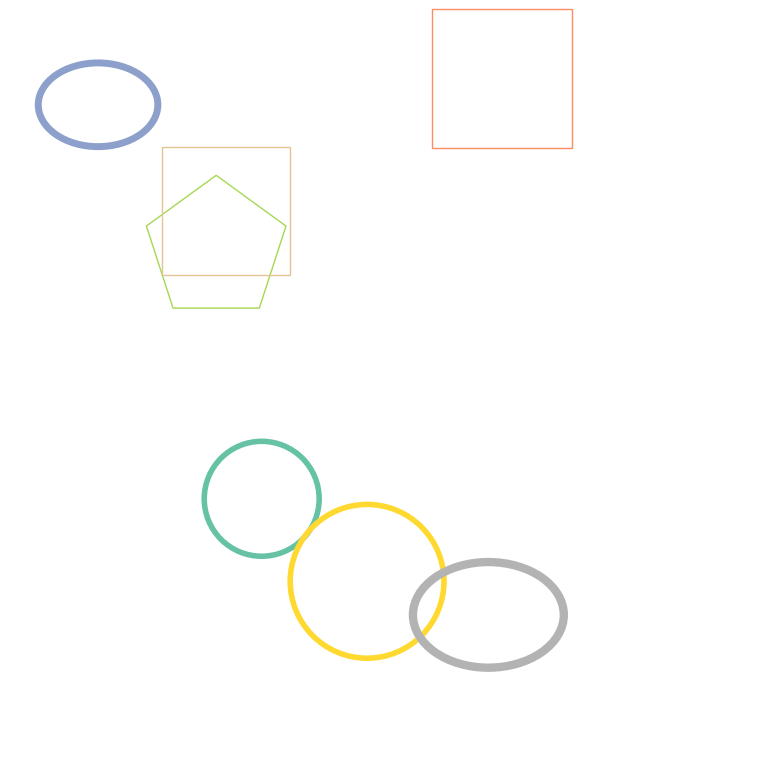[{"shape": "circle", "thickness": 2, "radius": 0.37, "center": [0.34, 0.352]}, {"shape": "square", "thickness": 0.5, "radius": 0.45, "center": [0.652, 0.898]}, {"shape": "oval", "thickness": 2.5, "radius": 0.39, "center": [0.127, 0.864]}, {"shape": "pentagon", "thickness": 0.5, "radius": 0.48, "center": [0.281, 0.677]}, {"shape": "circle", "thickness": 2, "radius": 0.5, "center": [0.477, 0.245]}, {"shape": "square", "thickness": 0.5, "radius": 0.42, "center": [0.294, 0.726]}, {"shape": "oval", "thickness": 3, "radius": 0.49, "center": [0.634, 0.201]}]